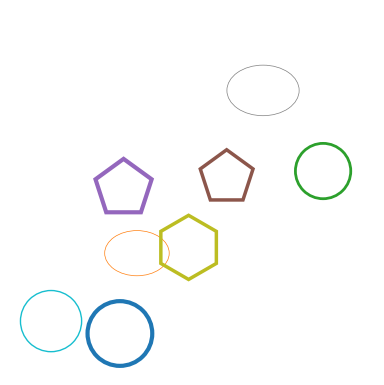[{"shape": "circle", "thickness": 3, "radius": 0.42, "center": [0.311, 0.134]}, {"shape": "oval", "thickness": 0.5, "radius": 0.42, "center": [0.356, 0.342]}, {"shape": "circle", "thickness": 2, "radius": 0.36, "center": [0.839, 0.556]}, {"shape": "pentagon", "thickness": 3, "radius": 0.38, "center": [0.321, 0.511]}, {"shape": "pentagon", "thickness": 2.5, "radius": 0.36, "center": [0.589, 0.539]}, {"shape": "oval", "thickness": 0.5, "radius": 0.47, "center": [0.683, 0.765]}, {"shape": "hexagon", "thickness": 2.5, "radius": 0.42, "center": [0.49, 0.357]}, {"shape": "circle", "thickness": 1, "radius": 0.4, "center": [0.133, 0.166]}]